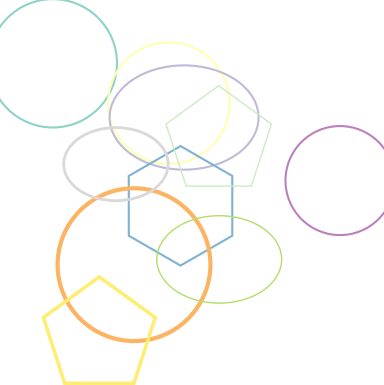[{"shape": "circle", "thickness": 1.5, "radius": 0.83, "center": [0.137, 0.836]}, {"shape": "circle", "thickness": 1.5, "radius": 0.79, "center": [0.439, 0.732]}, {"shape": "oval", "thickness": 1.5, "radius": 0.97, "center": [0.478, 0.695]}, {"shape": "hexagon", "thickness": 1.5, "radius": 0.78, "center": [0.469, 0.465]}, {"shape": "circle", "thickness": 3, "radius": 0.99, "center": [0.348, 0.313]}, {"shape": "oval", "thickness": 1, "radius": 0.81, "center": [0.569, 0.326]}, {"shape": "oval", "thickness": 2, "radius": 0.68, "center": [0.301, 0.574]}, {"shape": "circle", "thickness": 1.5, "radius": 0.71, "center": [0.883, 0.531]}, {"shape": "pentagon", "thickness": 1, "radius": 0.72, "center": [0.568, 0.633]}, {"shape": "pentagon", "thickness": 2.5, "radius": 0.76, "center": [0.258, 0.128]}]